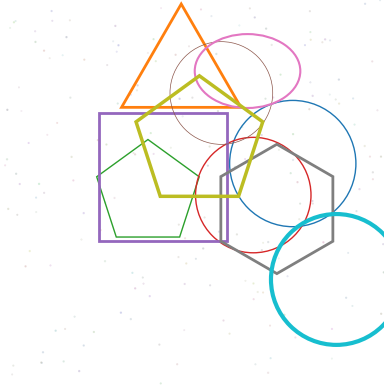[{"shape": "circle", "thickness": 1, "radius": 0.82, "center": [0.76, 0.575]}, {"shape": "triangle", "thickness": 2, "radius": 0.89, "center": [0.471, 0.811]}, {"shape": "pentagon", "thickness": 1, "radius": 0.7, "center": [0.384, 0.498]}, {"shape": "circle", "thickness": 1, "radius": 0.75, "center": [0.658, 0.493]}, {"shape": "square", "thickness": 2, "radius": 0.83, "center": [0.423, 0.541]}, {"shape": "circle", "thickness": 0.5, "radius": 0.67, "center": [0.575, 0.758]}, {"shape": "oval", "thickness": 1.5, "radius": 0.69, "center": [0.643, 0.815]}, {"shape": "hexagon", "thickness": 2, "radius": 0.84, "center": [0.719, 0.457]}, {"shape": "pentagon", "thickness": 2.5, "radius": 0.86, "center": [0.518, 0.63]}, {"shape": "circle", "thickness": 3, "radius": 0.85, "center": [0.874, 0.274]}]